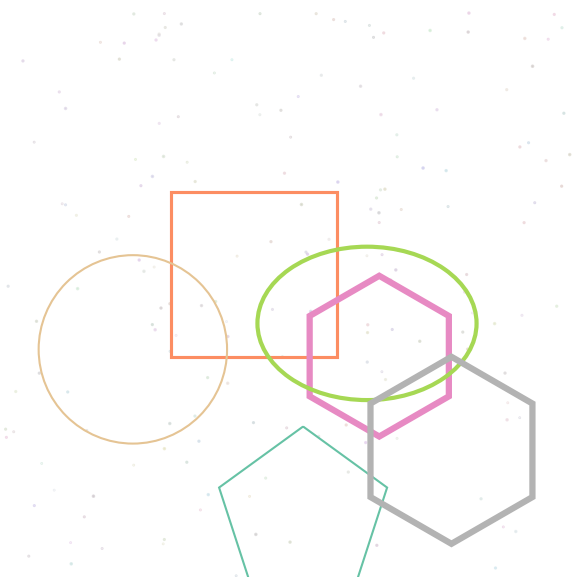[{"shape": "pentagon", "thickness": 1, "radius": 0.76, "center": [0.525, 0.108]}, {"shape": "square", "thickness": 1.5, "radius": 0.72, "center": [0.44, 0.524]}, {"shape": "hexagon", "thickness": 3, "radius": 0.7, "center": [0.657, 0.382]}, {"shape": "oval", "thickness": 2, "radius": 0.95, "center": [0.635, 0.439]}, {"shape": "circle", "thickness": 1, "radius": 0.82, "center": [0.23, 0.394]}, {"shape": "hexagon", "thickness": 3, "radius": 0.81, "center": [0.782, 0.219]}]